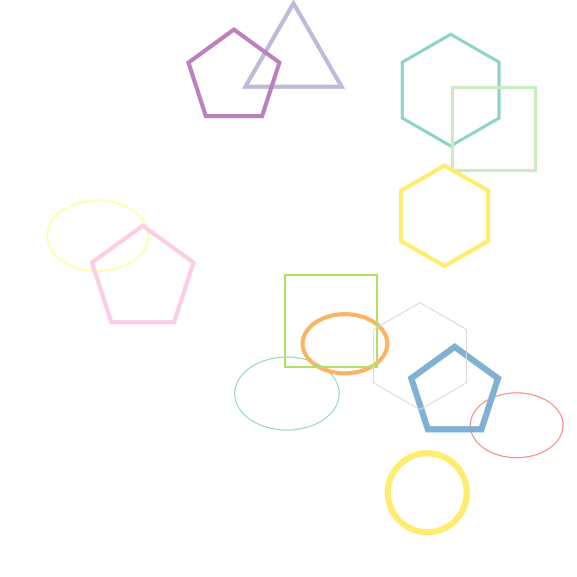[{"shape": "hexagon", "thickness": 1.5, "radius": 0.48, "center": [0.78, 0.843]}, {"shape": "oval", "thickness": 0.5, "radius": 0.45, "center": [0.497, 0.318]}, {"shape": "oval", "thickness": 1, "radius": 0.44, "center": [0.169, 0.591]}, {"shape": "triangle", "thickness": 2, "radius": 0.48, "center": [0.508, 0.897]}, {"shape": "oval", "thickness": 0.5, "radius": 0.4, "center": [0.895, 0.263]}, {"shape": "pentagon", "thickness": 3, "radius": 0.39, "center": [0.787, 0.32]}, {"shape": "oval", "thickness": 2, "radius": 0.37, "center": [0.597, 0.404]}, {"shape": "square", "thickness": 1, "radius": 0.4, "center": [0.573, 0.444]}, {"shape": "pentagon", "thickness": 2, "radius": 0.46, "center": [0.247, 0.516]}, {"shape": "hexagon", "thickness": 0.5, "radius": 0.46, "center": [0.727, 0.382]}, {"shape": "pentagon", "thickness": 2, "radius": 0.41, "center": [0.405, 0.865]}, {"shape": "square", "thickness": 1.5, "radius": 0.36, "center": [0.855, 0.777]}, {"shape": "circle", "thickness": 3, "radius": 0.34, "center": [0.74, 0.146]}, {"shape": "hexagon", "thickness": 2, "radius": 0.44, "center": [0.77, 0.625]}]